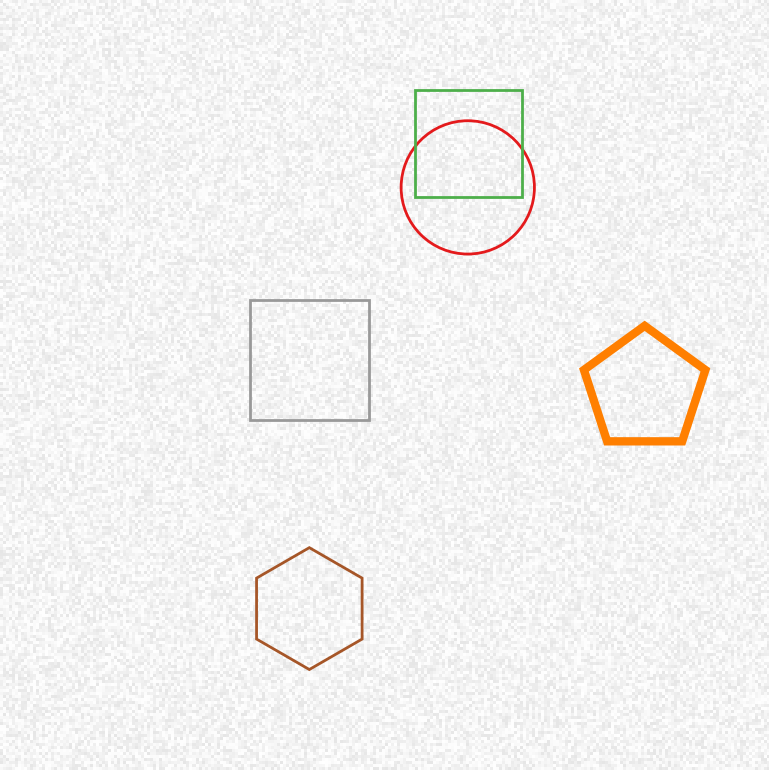[{"shape": "circle", "thickness": 1, "radius": 0.43, "center": [0.607, 0.757]}, {"shape": "square", "thickness": 1, "radius": 0.35, "center": [0.608, 0.814]}, {"shape": "pentagon", "thickness": 3, "radius": 0.41, "center": [0.837, 0.494]}, {"shape": "hexagon", "thickness": 1, "radius": 0.4, "center": [0.402, 0.21]}, {"shape": "square", "thickness": 1, "radius": 0.39, "center": [0.402, 0.533]}]